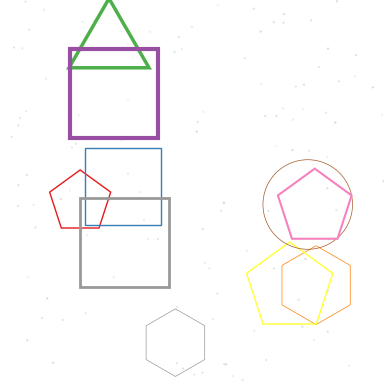[{"shape": "pentagon", "thickness": 1, "radius": 0.42, "center": [0.208, 0.475]}, {"shape": "square", "thickness": 1, "radius": 0.5, "center": [0.319, 0.516]}, {"shape": "triangle", "thickness": 2.5, "radius": 0.6, "center": [0.283, 0.884]}, {"shape": "square", "thickness": 3, "radius": 0.58, "center": [0.296, 0.758]}, {"shape": "hexagon", "thickness": 0.5, "radius": 0.51, "center": [0.821, 0.259]}, {"shape": "pentagon", "thickness": 1, "radius": 0.59, "center": [0.752, 0.254]}, {"shape": "circle", "thickness": 0.5, "radius": 0.58, "center": [0.799, 0.469]}, {"shape": "pentagon", "thickness": 1.5, "radius": 0.5, "center": [0.818, 0.461]}, {"shape": "hexagon", "thickness": 0.5, "radius": 0.44, "center": [0.456, 0.11]}, {"shape": "square", "thickness": 2, "radius": 0.58, "center": [0.323, 0.371]}]